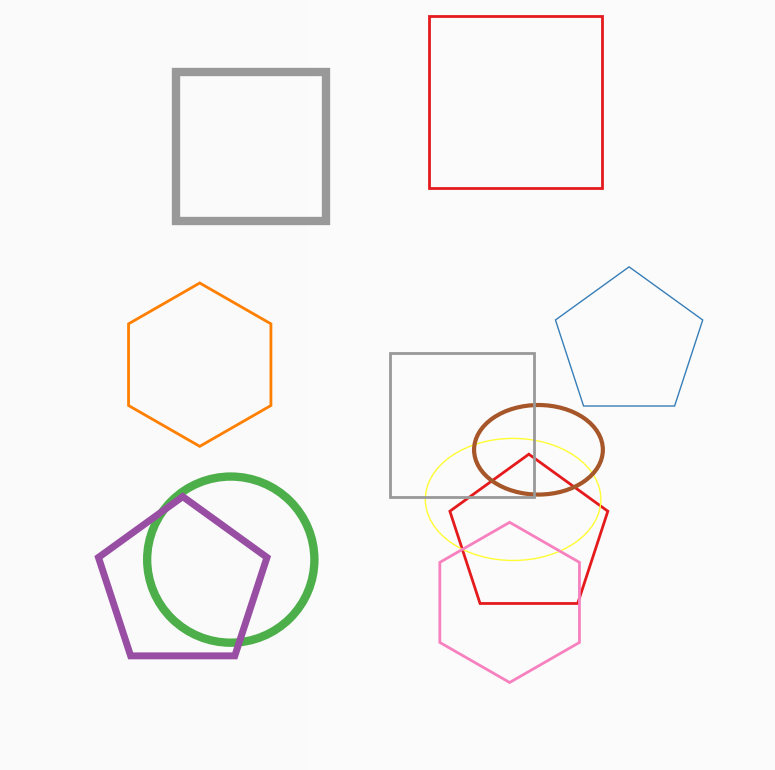[{"shape": "square", "thickness": 1, "radius": 0.56, "center": [0.666, 0.868]}, {"shape": "pentagon", "thickness": 1, "radius": 0.54, "center": [0.682, 0.303]}, {"shape": "pentagon", "thickness": 0.5, "radius": 0.5, "center": [0.812, 0.554]}, {"shape": "circle", "thickness": 3, "radius": 0.54, "center": [0.298, 0.273]}, {"shape": "pentagon", "thickness": 2.5, "radius": 0.57, "center": [0.236, 0.241]}, {"shape": "hexagon", "thickness": 1, "radius": 0.53, "center": [0.258, 0.526]}, {"shape": "oval", "thickness": 0.5, "radius": 0.57, "center": [0.662, 0.351]}, {"shape": "oval", "thickness": 1.5, "radius": 0.42, "center": [0.695, 0.416]}, {"shape": "hexagon", "thickness": 1, "radius": 0.52, "center": [0.658, 0.218]}, {"shape": "square", "thickness": 3, "radius": 0.48, "center": [0.324, 0.81]}, {"shape": "square", "thickness": 1, "radius": 0.47, "center": [0.596, 0.448]}]